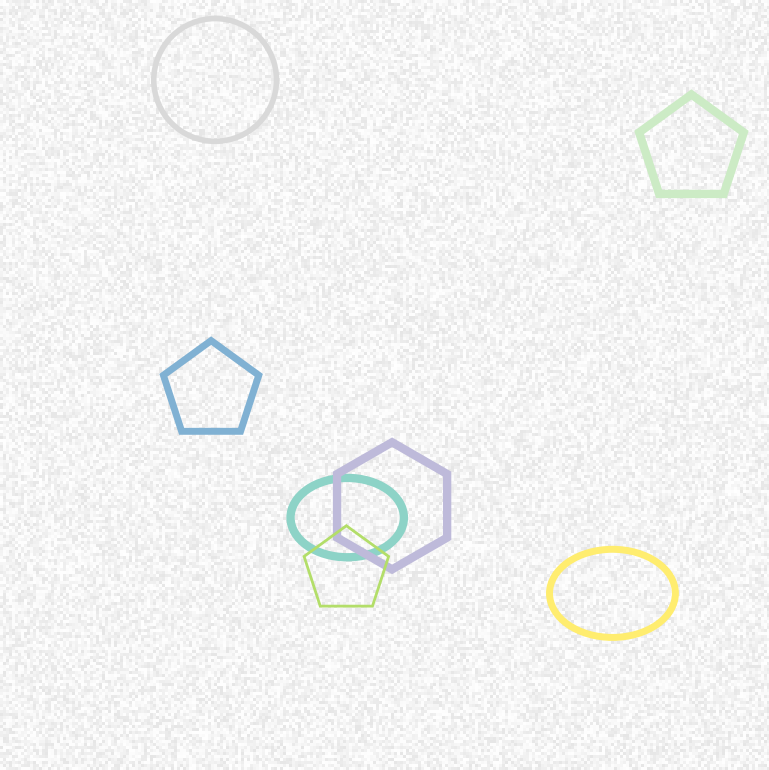[{"shape": "oval", "thickness": 3, "radius": 0.37, "center": [0.451, 0.328]}, {"shape": "hexagon", "thickness": 3, "radius": 0.41, "center": [0.509, 0.343]}, {"shape": "pentagon", "thickness": 2.5, "radius": 0.33, "center": [0.274, 0.493]}, {"shape": "pentagon", "thickness": 1, "radius": 0.29, "center": [0.45, 0.26]}, {"shape": "circle", "thickness": 2, "radius": 0.4, "center": [0.279, 0.896]}, {"shape": "pentagon", "thickness": 3, "radius": 0.36, "center": [0.898, 0.806]}, {"shape": "oval", "thickness": 2.5, "radius": 0.41, "center": [0.795, 0.229]}]